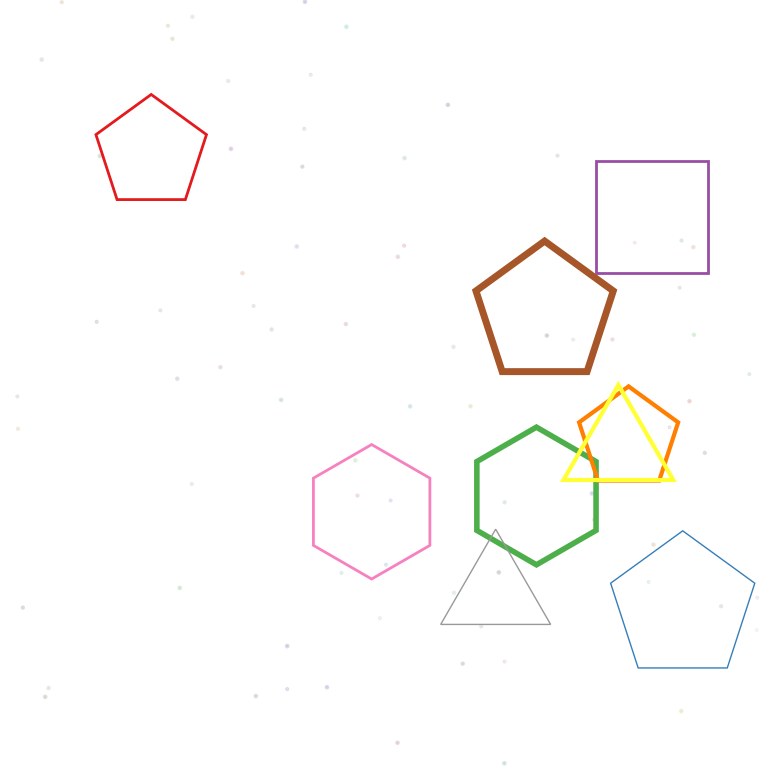[{"shape": "pentagon", "thickness": 1, "radius": 0.38, "center": [0.196, 0.802]}, {"shape": "pentagon", "thickness": 0.5, "radius": 0.49, "center": [0.887, 0.212]}, {"shape": "hexagon", "thickness": 2, "radius": 0.45, "center": [0.697, 0.356]}, {"shape": "square", "thickness": 1, "radius": 0.36, "center": [0.846, 0.718]}, {"shape": "pentagon", "thickness": 1.5, "radius": 0.34, "center": [0.816, 0.431]}, {"shape": "triangle", "thickness": 1.5, "radius": 0.41, "center": [0.803, 0.418]}, {"shape": "pentagon", "thickness": 2.5, "radius": 0.47, "center": [0.707, 0.593]}, {"shape": "hexagon", "thickness": 1, "radius": 0.44, "center": [0.483, 0.335]}, {"shape": "triangle", "thickness": 0.5, "radius": 0.41, "center": [0.644, 0.23]}]